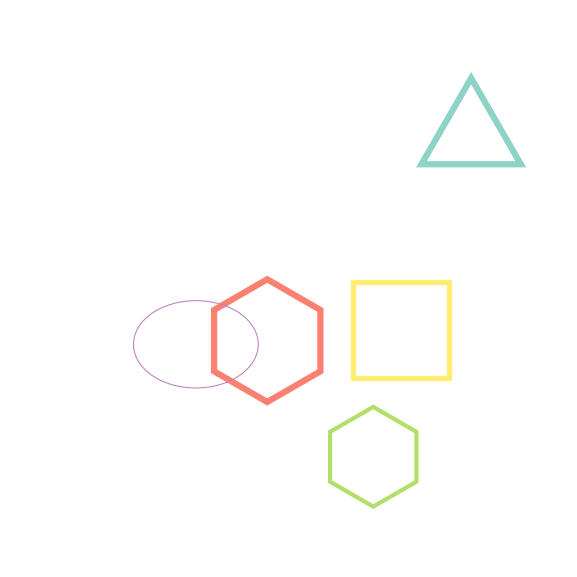[{"shape": "triangle", "thickness": 3, "radius": 0.5, "center": [0.816, 0.764]}, {"shape": "hexagon", "thickness": 3, "radius": 0.53, "center": [0.463, 0.409]}, {"shape": "hexagon", "thickness": 2, "radius": 0.43, "center": [0.646, 0.208]}, {"shape": "oval", "thickness": 0.5, "radius": 0.54, "center": [0.339, 0.403]}, {"shape": "square", "thickness": 2.5, "radius": 0.42, "center": [0.694, 0.428]}]